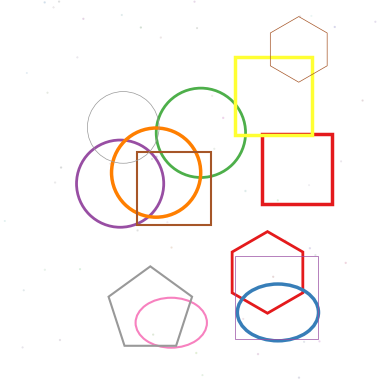[{"shape": "hexagon", "thickness": 2, "radius": 0.53, "center": [0.695, 0.292]}, {"shape": "square", "thickness": 2.5, "radius": 0.45, "center": [0.772, 0.561]}, {"shape": "oval", "thickness": 2.5, "radius": 0.53, "center": [0.722, 0.189]}, {"shape": "circle", "thickness": 2, "radius": 0.58, "center": [0.522, 0.655]}, {"shape": "square", "thickness": 0.5, "radius": 0.54, "center": [0.718, 0.228]}, {"shape": "circle", "thickness": 2, "radius": 0.57, "center": [0.312, 0.523]}, {"shape": "circle", "thickness": 2.5, "radius": 0.58, "center": [0.406, 0.552]}, {"shape": "square", "thickness": 2.5, "radius": 0.5, "center": [0.71, 0.751]}, {"shape": "square", "thickness": 1.5, "radius": 0.48, "center": [0.451, 0.51]}, {"shape": "hexagon", "thickness": 0.5, "radius": 0.43, "center": [0.776, 0.872]}, {"shape": "oval", "thickness": 1.5, "radius": 0.46, "center": [0.445, 0.162]}, {"shape": "circle", "thickness": 0.5, "radius": 0.47, "center": [0.32, 0.669]}, {"shape": "pentagon", "thickness": 1.5, "radius": 0.57, "center": [0.39, 0.194]}]